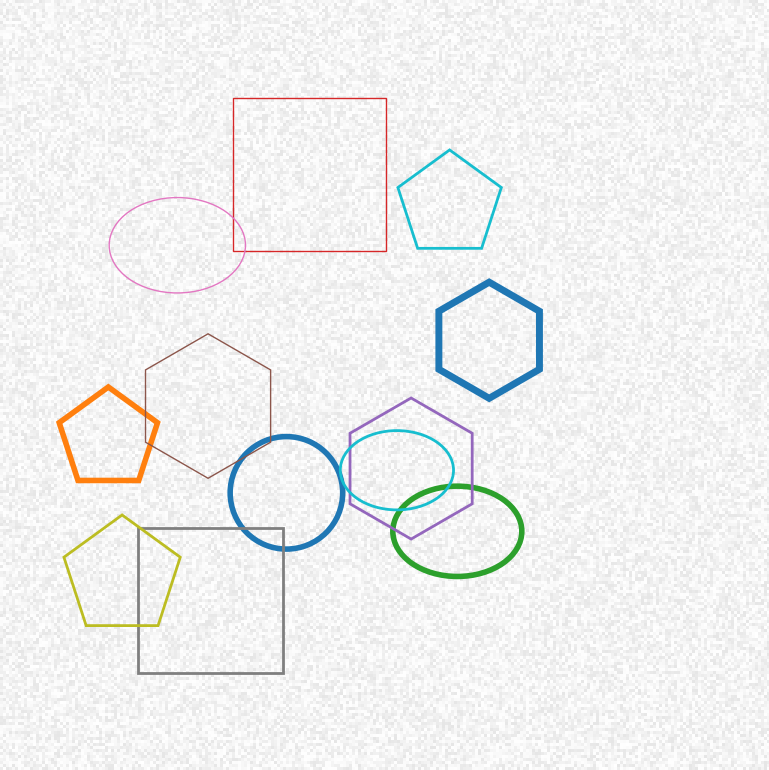[{"shape": "hexagon", "thickness": 2.5, "radius": 0.38, "center": [0.635, 0.558]}, {"shape": "circle", "thickness": 2, "radius": 0.37, "center": [0.372, 0.36]}, {"shape": "pentagon", "thickness": 2, "radius": 0.34, "center": [0.141, 0.43]}, {"shape": "oval", "thickness": 2, "radius": 0.42, "center": [0.594, 0.31]}, {"shape": "square", "thickness": 0.5, "radius": 0.5, "center": [0.401, 0.774]}, {"shape": "hexagon", "thickness": 1, "radius": 0.46, "center": [0.534, 0.392]}, {"shape": "hexagon", "thickness": 0.5, "radius": 0.47, "center": [0.27, 0.473]}, {"shape": "oval", "thickness": 0.5, "radius": 0.44, "center": [0.23, 0.681]}, {"shape": "square", "thickness": 1, "radius": 0.47, "center": [0.274, 0.22]}, {"shape": "pentagon", "thickness": 1, "radius": 0.4, "center": [0.159, 0.252]}, {"shape": "oval", "thickness": 1, "radius": 0.37, "center": [0.515, 0.389]}, {"shape": "pentagon", "thickness": 1, "radius": 0.35, "center": [0.584, 0.735]}]